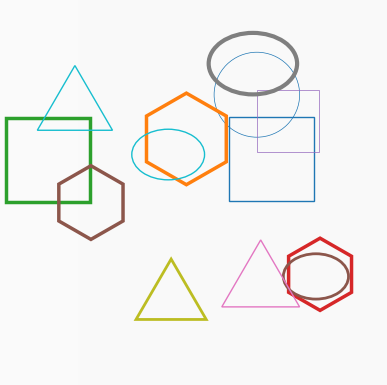[{"shape": "square", "thickness": 1, "radius": 0.55, "center": [0.701, 0.587]}, {"shape": "circle", "thickness": 0.5, "radius": 0.55, "center": [0.663, 0.754]}, {"shape": "hexagon", "thickness": 2.5, "radius": 0.59, "center": [0.481, 0.639]}, {"shape": "square", "thickness": 2.5, "radius": 0.54, "center": [0.124, 0.585]}, {"shape": "hexagon", "thickness": 2.5, "radius": 0.47, "center": [0.826, 0.288]}, {"shape": "square", "thickness": 0.5, "radius": 0.4, "center": [0.744, 0.686]}, {"shape": "hexagon", "thickness": 2.5, "radius": 0.48, "center": [0.235, 0.474]}, {"shape": "oval", "thickness": 2, "radius": 0.42, "center": [0.815, 0.282]}, {"shape": "triangle", "thickness": 1, "radius": 0.58, "center": [0.673, 0.261]}, {"shape": "oval", "thickness": 3, "radius": 0.57, "center": [0.653, 0.835]}, {"shape": "triangle", "thickness": 2, "radius": 0.52, "center": [0.442, 0.223]}, {"shape": "oval", "thickness": 1, "radius": 0.47, "center": [0.434, 0.599]}, {"shape": "triangle", "thickness": 1, "radius": 0.56, "center": [0.193, 0.718]}]